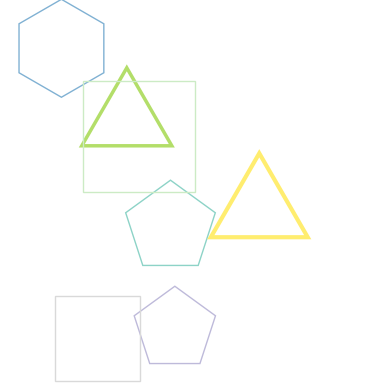[{"shape": "pentagon", "thickness": 1, "radius": 0.61, "center": [0.443, 0.41]}, {"shape": "pentagon", "thickness": 1, "radius": 0.55, "center": [0.454, 0.146]}, {"shape": "hexagon", "thickness": 1, "radius": 0.64, "center": [0.16, 0.875]}, {"shape": "triangle", "thickness": 2.5, "radius": 0.68, "center": [0.329, 0.689]}, {"shape": "square", "thickness": 1, "radius": 0.55, "center": [0.253, 0.121]}, {"shape": "square", "thickness": 1, "radius": 0.72, "center": [0.361, 0.646]}, {"shape": "triangle", "thickness": 3, "radius": 0.73, "center": [0.673, 0.457]}]